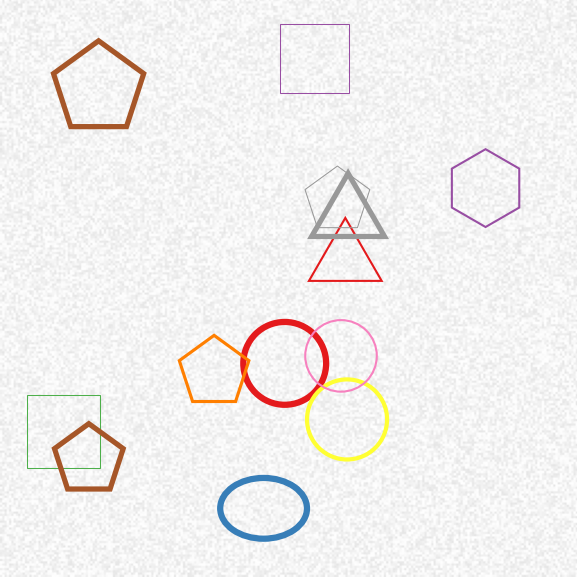[{"shape": "triangle", "thickness": 1, "radius": 0.36, "center": [0.598, 0.549]}, {"shape": "circle", "thickness": 3, "radius": 0.36, "center": [0.493, 0.37]}, {"shape": "oval", "thickness": 3, "radius": 0.38, "center": [0.456, 0.119]}, {"shape": "square", "thickness": 0.5, "radius": 0.32, "center": [0.11, 0.252]}, {"shape": "hexagon", "thickness": 1, "radius": 0.34, "center": [0.841, 0.673]}, {"shape": "square", "thickness": 0.5, "radius": 0.3, "center": [0.545, 0.898]}, {"shape": "pentagon", "thickness": 1.5, "radius": 0.32, "center": [0.371, 0.355]}, {"shape": "circle", "thickness": 2, "radius": 0.35, "center": [0.601, 0.273]}, {"shape": "pentagon", "thickness": 2.5, "radius": 0.41, "center": [0.171, 0.846]}, {"shape": "pentagon", "thickness": 2.5, "radius": 0.31, "center": [0.154, 0.203]}, {"shape": "circle", "thickness": 1, "radius": 0.31, "center": [0.591, 0.383]}, {"shape": "pentagon", "thickness": 0.5, "radius": 0.29, "center": [0.584, 0.653]}, {"shape": "triangle", "thickness": 2.5, "radius": 0.36, "center": [0.603, 0.626]}]